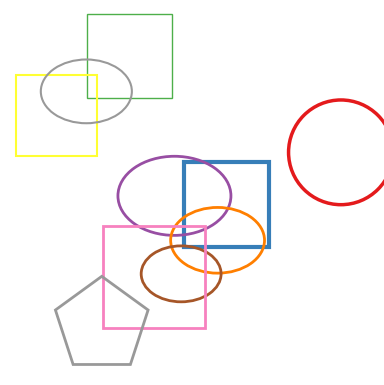[{"shape": "circle", "thickness": 2.5, "radius": 0.68, "center": [0.885, 0.604]}, {"shape": "square", "thickness": 3, "radius": 0.55, "center": [0.588, 0.468]}, {"shape": "square", "thickness": 1, "radius": 0.55, "center": [0.336, 0.854]}, {"shape": "oval", "thickness": 2, "radius": 0.73, "center": [0.453, 0.491]}, {"shape": "oval", "thickness": 2, "radius": 0.61, "center": [0.565, 0.376]}, {"shape": "square", "thickness": 1.5, "radius": 0.52, "center": [0.148, 0.7]}, {"shape": "oval", "thickness": 2, "radius": 0.52, "center": [0.47, 0.289]}, {"shape": "square", "thickness": 2, "radius": 0.66, "center": [0.4, 0.281]}, {"shape": "oval", "thickness": 1.5, "radius": 0.59, "center": [0.224, 0.763]}, {"shape": "pentagon", "thickness": 2, "radius": 0.63, "center": [0.264, 0.156]}]